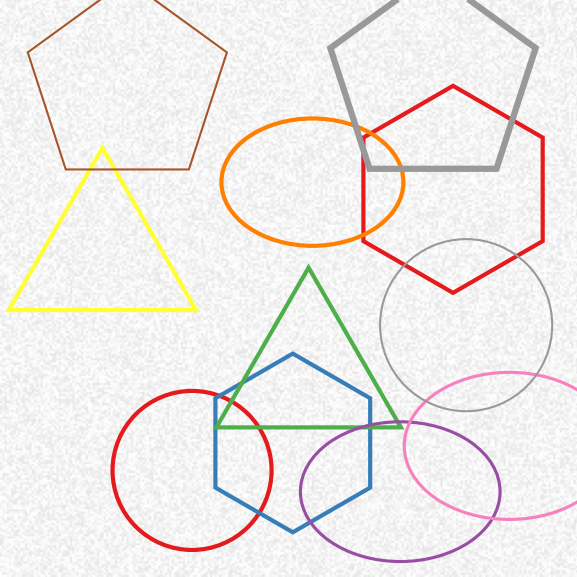[{"shape": "circle", "thickness": 2, "radius": 0.69, "center": [0.333, 0.185]}, {"shape": "hexagon", "thickness": 2, "radius": 0.9, "center": [0.784, 0.671]}, {"shape": "hexagon", "thickness": 2, "radius": 0.77, "center": [0.507, 0.232]}, {"shape": "triangle", "thickness": 2, "radius": 0.92, "center": [0.534, 0.351]}, {"shape": "oval", "thickness": 1.5, "radius": 0.86, "center": [0.693, 0.148]}, {"shape": "oval", "thickness": 2, "radius": 0.79, "center": [0.541, 0.684]}, {"shape": "triangle", "thickness": 2, "radius": 0.94, "center": [0.177, 0.556]}, {"shape": "pentagon", "thickness": 1, "radius": 0.91, "center": [0.22, 0.852]}, {"shape": "oval", "thickness": 1.5, "radius": 0.91, "center": [0.882, 0.227]}, {"shape": "pentagon", "thickness": 3, "radius": 0.93, "center": [0.75, 0.858]}, {"shape": "circle", "thickness": 1, "radius": 0.75, "center": [0.807, 0.436]}]